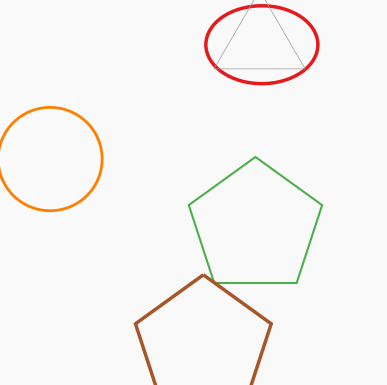[{"shape": "oval", "thickness": 2.5, "radius": 0.72, "center": [0.676, 0.884]}, {"shape": "pentagon", "thickness": 1.5, "radius": 0.9, "center": [0.659, 0.411]}, {"shape": "circle", "thickness": 2, "radius": 0.67, "center": [0.129, 0.587]}, {"shape": "pentagon", "thickness": 2.5, "radius": 0.92, "center": [0.525, 0.102]}, {"shape": "triangle", "thickness": 0.5, "radius": 0.68, "center": [0.67, 0.889]}]